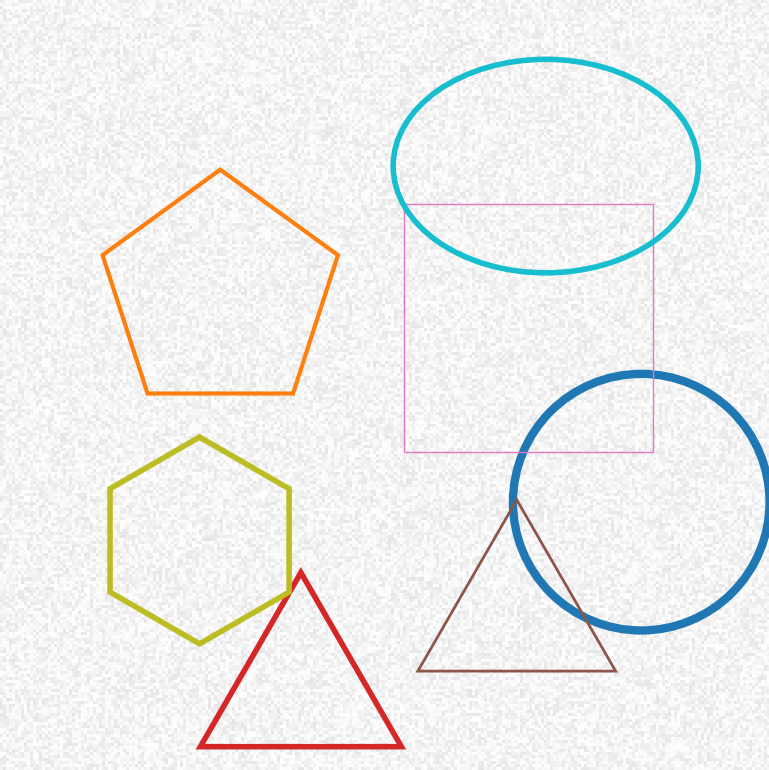[{"shape": "circle", "thickness": 3, "radius": 0.83, "center": [0.833, 0.348]}, {"shape": "pentagon", "thickness": 1.5, "radius": 0.8, "center": [0.286, 0.619]}, {"shape": "triangle", "thickness": 2, "radius": 0.75, "center": [0.391, 0.106]}, {"shape": "triangle", "thickness": 1, "radius": 0.74, "center": [0.671, 0.203]}, {"shape": "square", "thickness": 0.5, "radius": 0.81, "center": [0.686, 0.574]}, {"shape": "hexagon", "thickness": 2, "radius": 0.67, "center": [0.259, 0.298]}, {"shape": "oval", "thickness": 2, "radius": 0.99, "center": [0.709, 0.784]}]